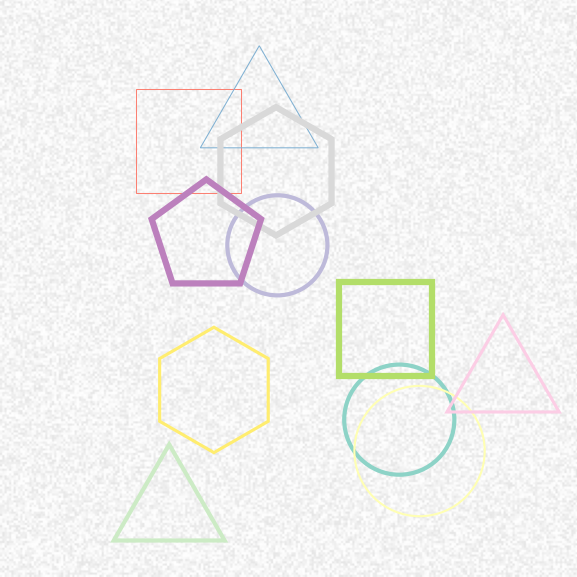[{"shape": "circle", "thickness": 2, "radius": 0.48, "center": [0.691, 0.272]}, {"shape": "circle", "thickness": 1, "radius": 0.56, "center": [0.726, 0.218]}, {"shape": "circle", "thickness": 2, "radius": 0.43, "center": [0.48, 0.574]}, {"shape": "square", "thickness": 0.5, "radius": 0.45, "center": [0.327, 0.754]}, {"shape": "triangle", "thickness": 0.5, "radius": 0.59, "center": [0.449, 0.802]}, {"shape": "square", "thickness": 3, "radius": 0.41, "center": [0.667, 0.43]}, {"shape": "triangle", "thickness": 1.5, "radius": 0.56, "center": [0.871, 0.342]}, {"shape": "hexagon", "thickness": 3, "radius": 0.56, "center": [0.478, 0.703]}, {"shape": "pentagon", "thickness": 3, "radius": 0.5, "center": [0.357, 0.589]}, {"shape": "triangle", "thickness": 2, "radius": 0.55, "center": [0.293, 0.119]}, {"shape": "hexagon", "thickness": 1.5, "radius": 0.54, "center": [0.37, 0.324]}]